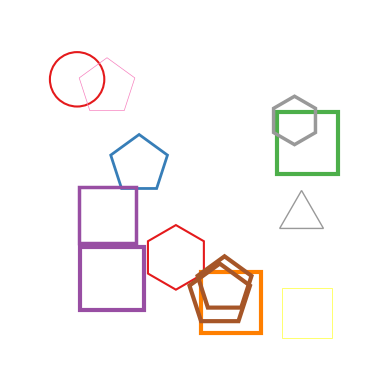[{"shape": "hexagon", "thickness": 1.5, "radius": 0.42, "center": [0.457, 0.331]}, {"shape": "circle", "thickness": 1.5, "radius": 0.35, "center": [0.2, 0.794]}, {"shape": "pentagon", "thickness": 2, "radius": 0.39, "center": [0.361, 0.573]}, {"shape": "square", "thickness": 3, "radius": 0.4, "center": [0.799, 0.629]}, {"shape": "square", "thickness": 3, "radius": 0.41, "center": [0.291, 0.276]}, {"shape": "square", "thickness": 2.5, "radius": 0.36, "center": [0.279, 0.442]}, {"shape": "square", "thickness": 3, "radius": 0.39, "center": [0.601, 0.214]}, {"shape": "square", "thickness": 0.5, "radius": 0.32, "center": [0.797, 0.187]}, {"shape": "pentagon", "thickness": 3, "radius": 0.41, "center": [0.571, 0.233]}, {"shape": "pentagon", "thickness": 3, "radius": 0.37, "center": [0.583, 0.261]}, {"shape": "pentagon", "thickness": 0.5, "radius": 0.38, "center": [0.278, 0.774]}, {"shape": "triangle", "thickness": 1, "radius": 0.33, "center": [0.783, 0.44]}, {"shape": "hexagon", "thickness": 2.5, "radius": 0.31, "center": [0.765, 0.687]}]